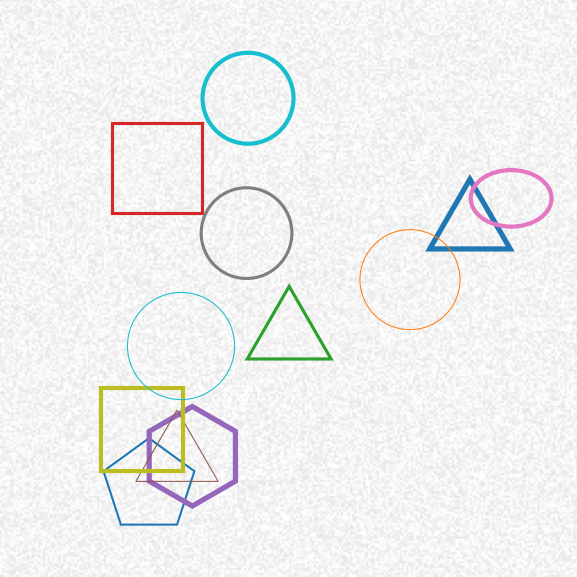[{"shape": "triangle", "thickness": 2.5, "radius": 0.4, "center": [0.814, 0.608]}, {"shape": "pentagon", "thickness": 1, "radius": 0.41, "center": [0.258, 0.158]}, {"shape": "circle", "thickness": 0.5, "radius": 0.43, "center": [0.71, 0.515]}, {"shape": "triangle", "thickness": 1.5, "radius": 0.42, "center": [0.501, 0.419]}, {"shape": "square", "thickness": 1.5, "radius": 0.39, "center": [0.271, 0.708]}, {"shape": "hexagon", "thickness": 2.5, "radius": 0.43, "center": [0.333, 0.209]}, {"shape": "triangle", "thickness": 0.5, "radius": 0.41, "center": [0.306, 0.207]}, {"shape": "oval", "thickness": 2, "radius": 0.35, "center": [0.885, 0.656]}, {"shape": "circle", "thickness": 1.5, "radius": 0.39, "center": [0.427, 0.595]}, {"shape": "square", "thickness": 2, "radius": 0.36, "center": [0.246, 0.255]}, {"shape": "circle", "thickness": 0.5, "radius": 0.46, "center": [0.313, 0.4]}, {"shape": "circle", "thickness": 2, "radius": 0.39, "center": [0.429, 0.829]}]